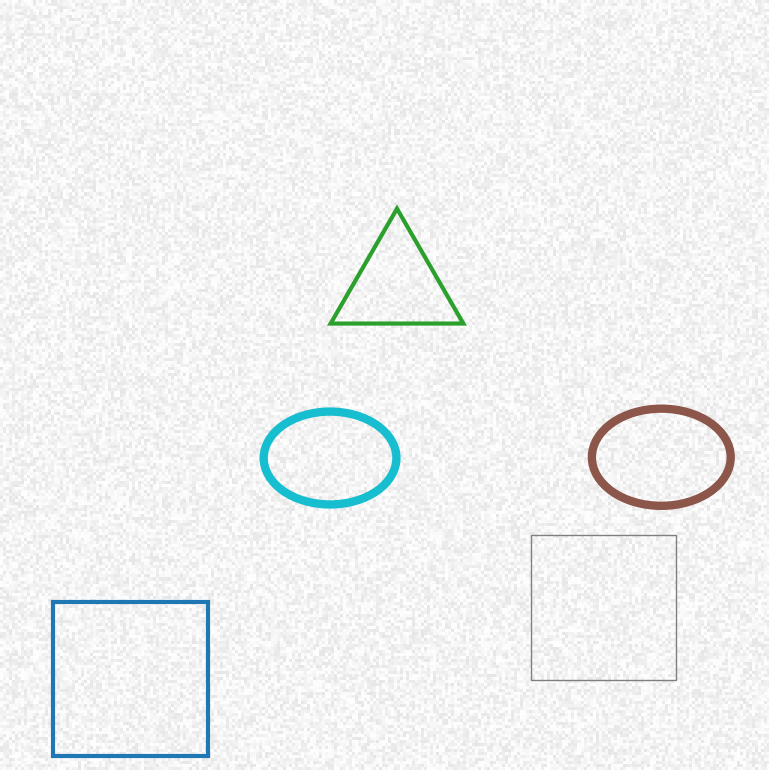[{"shape": "square", "thickness": 1.5, "radius": 0.5, "center": [0.17, 0.118]}, {"shape": "triangle", "thickness": 1.5, "radius": 0.5, "center": [0.516, 0.63]}, {"shape": "oval", "thickness": 3, "radius": 0.45, "center": [0.859, 0.406]}, {"shape": "square", "thickness": 0.5, "radius": 0.47, "center": [0.784, 0.211]}, {"shape": "oval", "thickness": 3, "radius": 0.43, "center": [0.429, 0.405]}]